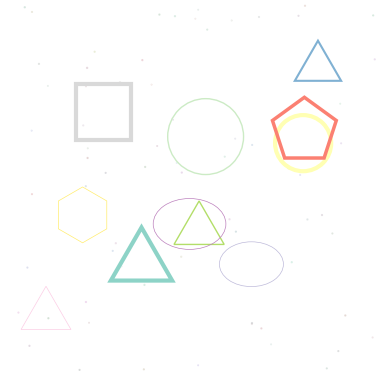[{"shape": "triangle", "thickness": 3, "radius": 0.46, "center": [0.368, 0.317]}, {"shape": "circle", "thickness": 3, "radius": 0.36, "center": [0.787, 0.628]}, {"shape": "oval", "thickness": 0.5, "radius": 0.42, "center": [0.653, 0.314]}, {"shape": "pentagon", "thickness": 2.5, "radius": 0.44, "center": [0.791, 0.66]}, {"shape": "triangle", "thickness": 1.5, "radius": 0.35, "center": [0.826, 0.825]}, {"shape": "triangle", "thickness": 1, "radius": 0.38, "center": [0.517, 0.403]}, {"shape": "triangle", "thickness": 0.5, "radius": 0.37, "center": [0.12, 0.182]}, {"shape": "square", "thickness": 3, "radius": 0.36, "center": [0.269, 0.709]}, {"shape": "oval", "thickness": 0.5, "radius": 0.47, "center": [0.492, 0.418]}, {"shape": "circle", "thickness": 1, "radius": 0.49, "center": [0.534, 0.645]}, {"shape": "hexagon", "thickness": 0.5, "radius": 0.36, "center": [0.215, 0.442]}]